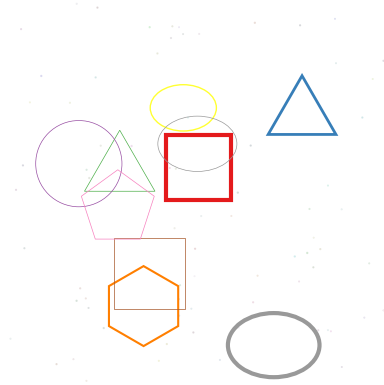[{"shape": "square", "thickness": 3, "radius": 0.42, "center": [0.516, 0.565]}, {"shape": "triangle", "thickness": 2, "radius": 0.51, "center": [0.785, 0.702]}, {"shape": "triangle", "thickness": 0.5, "radius": 0.53, "center": [0.311, 0.556]}, {"shape": "circle", "thickness": 0.5, "radius": 0.56, "center": [0.205, 0.575]}, {"shape": "hexagon", "thickness": 1.5, "radius": 0.52, "center": [0.373, 0.205]}, {"shape": "oval", "thickness": 1, "radius": 0.43, "center": [0.476, 0.72]}, {"shape": "square", "thickness": 0.5, "radius": 0.46, "center": [0.388, 0.289]}, {"shape": "pentagon", "thickness": 0.5, "radius": 0.5, "center": [0.306, 0.46]}, {"shape": "oval", "thickness": 3, "radius": 0.59, "center": [0.711, 0.104]}, {"shape": "oval", "thickness": 0.5, "radius": 0.51, "center": [0.513, 0.626]}]